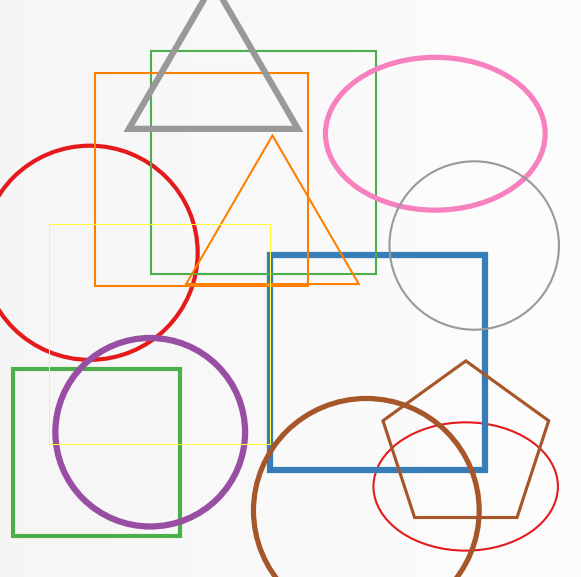[{"shape": "circle", "thickness": 2, "radius": 0.93, "center": [0.155, 0.561]}, {"shape": "oval", "thickness": 1, "radius": 0.79, "center": [0.801, 0.157]}, {"shape": "square", "thickness": 3, "radius": 0.93, "center": [0.65, 0.372]}, {"shape": "square", "thickness": 1, "radius": 0.97, "center": [0.453, 0.718]}, {"shape": "square", "thickness": 2, "radius": 0.72, "center": [0.166, 0.215]}, {"shape": "circle", "thickness": 3, "radius": 0.82, "center": [0.258, 0.251]}, {"shape": "square", "thickness": 1, "radius": 0.92, "center": [0.347, 0.688]}, {"shape": "triangle", "thickness": 1, "radius": 0.86, "center": [0.469, 0.593]}, {"shape": "square", "thickness": 0.5, "radius": 0.95, "center": [0.274, 0.42]}, {"shape": "pentagon", "thickness": 1.5, "radius": 0.75, "center": [0.801, 0.224]}, {"shape": "circle", "thickness": 2.5, "radius": 0.97, "center": [0.63, 0.115]}, {"shape": "oval", "thickness": 2.5, "radius": 0.95, "center": [0.749, 0.768]}, {"shape": "circle", "thickness": 1, "radius": 0.73, "center": [0.816, 0.574]}, {"shape": "triangle", "thickness": 3, "radius": 0.84, "center": [0.367, 0.86]}]